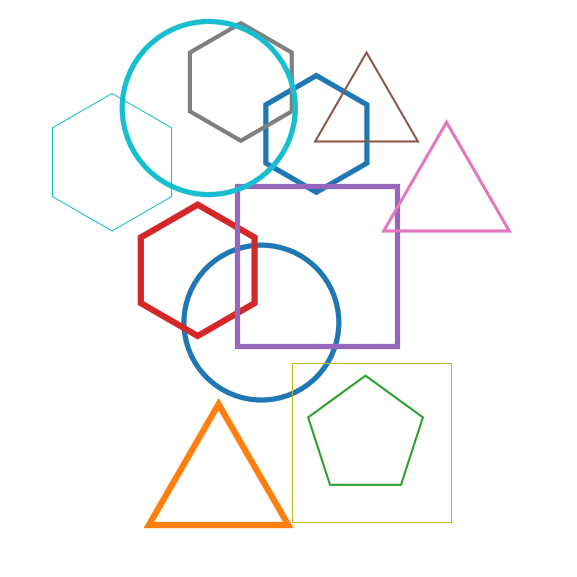[{"shape": "hexagon", "thickness": 2.5, "radius": 0.51, "center": [0.548, 0.767]}, {"shape": "circle", "thickness": 2.5, "radius": 0.67, "center": [0.453, 0.441]}, {"shape": "triangle", "thickness": 3, "radius": 0.7, "center": [0.378, 0.16]}, {"shape": "pentagon", "thickness": 1, "radius": 0.52, "center": [0.633, 0.244]}, {"shape": "hexagon", "thickness": 3, "radius": 0.57, "center": [0.342, 0.531]}, {"shape": "square", "thickness": 2.5, "radius": 0.69, "center": [0.549, 0.539]}, {"shape": "triangle", "thickness": 1, "radius": 0.51, "center": [0.635, 0.806]}, {"shape": "triangle", "thickness": 1.5, "radius": 0.63, "center": [0.773, 0.662]}, {"shape": "hexagon", "thickness": 2, "radius": 0.51, "center": [0.417, 0.857]}, {"shape": "square", "thickness": 0.5, "radius": 0.69, "center": [0.643, 0.233]}, {"shape": "hexagon", "thickness": 0.5, "radius": 0.6, "center": [0.194, 0.718]}, {"shape": "circle", "thickness": 2.5, "radius": 0.75, "center": [0.361, 0.812]}]